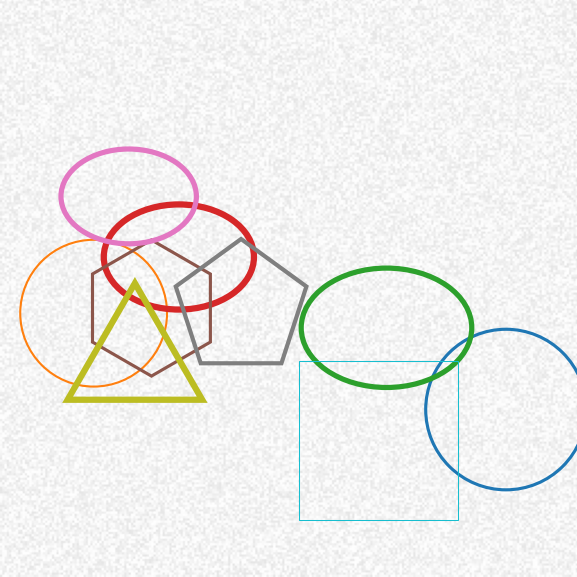[{"shape": "circle", "thickness": 1.5, "radius": 0.7, "center": [0.876, 0.29]}, {"shape": "circle", "thickness": 1, "radius": 0.64, "center": [0.162, 0.457]}, {"shape": "oval", "thickness": 2.5, "radius": 0.74, "center": [0.669, 0.432]}, {"shape": "oval", "thickness": 3, "radius": 0.65, "center": [0.31, 0.554]}, {"shape": "hexagon", "thickness": 1.5, "radius": 0.59, "center": [0.262, 0.466]}, {"shape": "oval", "thickness": 2.5, "radius": 0.59, "center": [0.223, 0.659]}, {"shape": "pentagon", "thickness": 2, "radius": 0.59, "center": [0.417, 0.466]}, {"shape": "triangle", "thickness": 3, "radius": 0.67, "center": [0.234, 0.374]}, {"shape": "square", "thickness": 0.5, "radius": 0.69, "center": [0.655, 0.236]}]